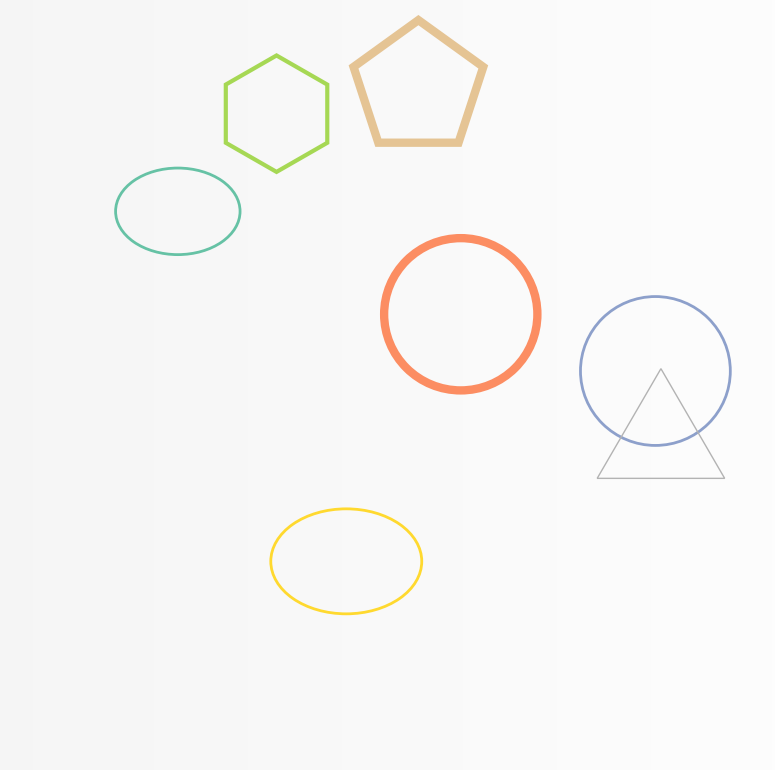[{"shape": "oval", "thickness": 1, "radius": 0.4, "center": [0.229, 0.726]}, {"shape": "circle", "thickness": 3, "radius": 0.49, "center": [0.595, 0.592]}, {"shape": "circle", "thickness": 1, "radius": 0.48, "center": [0.846, 0.518]}, {"shape": "hexagon", "thickness": 1.5, "radius": 0.38, "center": [0.357, 0.852]}, {"shape": "oval", "thickness": 1, "radius": 0.49, "center": [0.447, 0.271]}, {"shape": "pentagon", "thickness": 3, "radius": 0.44, "center": [0.54, 0.886]}, {"shape": "triangle", "thickness": 0.5, "radius": 0.47, "center": [0.853, 0.426]}]